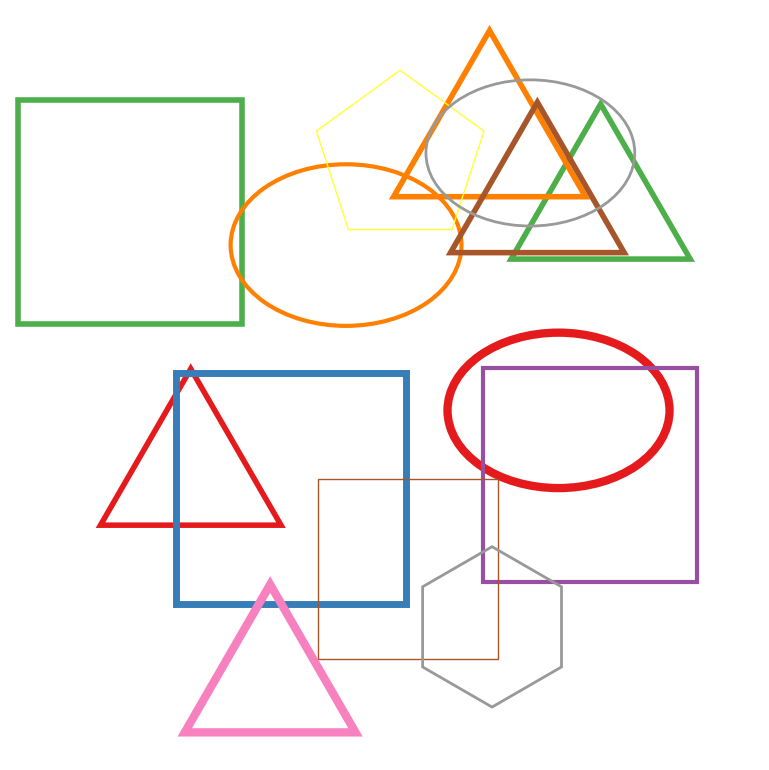[{"shape": "triangle", "thickness": 2, "radius": 0.68, "center": [0.248, 0.386]}, {"shape": "oval", "thickness": 3, "radius": 0.72, "center": [0.725, 0.467]}, {"shape": "square", "thickness": 2.5, "radius": 0.75, "center": [0.378, 0.366]}, {"shape": "triangle", "thickness": 2, "radius": 0.67, "center": [0.78, 0.731]}, {"shape": "square", "thickness": 2, "radius": 0.73, "center": [0.169, 0.725]}, {"shape": "square", "thickness": 1.5, "radius": 0.69, "center": [0.766, 0.383]}, {"shape": "oval", "thickness": 1.5, "radius": 0.75, "center": [0.449, 0.682]}, {"shape": "triangle", "thickness": 2, "radius": 0.72, "center": [0.636, 0.816]}, {"shape": "pentagon", "thickness": 0.5, "radius": 0.57, "center": [0.52, 0.794]}, {"shape": "triangle", "thickness": 2, "radius": 0.65, "center": [0.698, 0.737]}, {"shape": "square", "thickness": 0.5, "radius": 0.58, "center": [0.53, 0.262]}, {"shape": "triangle", "thickness": 3, "radius": 0.64, "center": [0.351, 0.113]}, {"shape": "oval", "thickness": 1, "radius": 0.68, "center": [0.689, 0.801]}, {"shape": "hexagon", "thickness": 1, "radius": 0.52, "center": [0.639, 0.186]}]